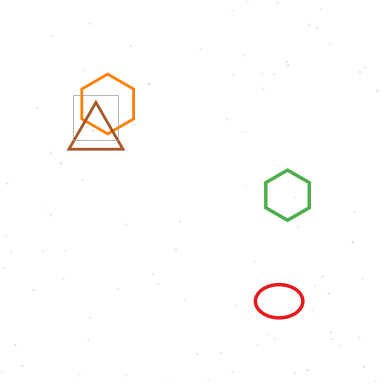[{"shape": "oval", "thickness": 2.5, "radius": 0.31, "center": [0.725, 0.218]}, {"shape": "hexagon", "thickness": 2.5, "radius": 0.33, "center": [0.747, 0.493]}, {"shape": "hexagon", "thickness": 2, "radius": 0.39, "center": [0.28, 0.73]}, {"shape": "triangle", "thickness": 2, "radius": 0.41, "center": [0.249, 0.653]}, {"shape": "square", "thickness": 0.5, "radius": 0.29, "center": [0.247, 0.694]}]